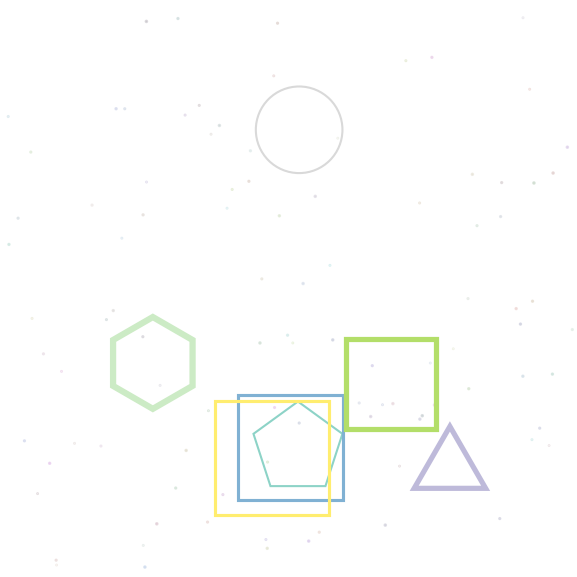[{"shape": "pentagon", "thickness": 1, "radius": 0.4, "center": [0.516, 0.223]}, {"shape": "triangle", "thickness": 2.5, "radius": 0.36, "center": [0.779, 0.189]}, {"shape": "square", "thickness": 1.5, "radius": 0.46, "center": [0.503, 0.225]}, {"shape": "square", "thickness": 2.5, "radius": 0.39, "center": [0.677, 0.334]}, {"shape": "circle", "thickness": 1, "radius": 0.37, "center": [0.518, 0.774]}, {"shape": "hexagon", "thickness": 3, "radius": 0.4, "center": [0.265, 0.371]}, {"shape": "square", "thickness": 1.5, "radius": 0.49, "center": [0.471, 0.206]}]